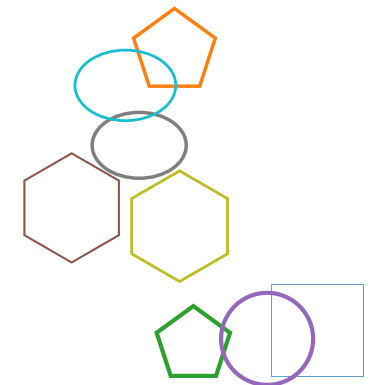[{"shape": "square", "thickness": 0.5, "radius": 0.59, "center": [0.823, 0.143]}, {"shape": "pentagon", "thickness": 2.5, "radius": 0.56, "center": [0.453, 0.866]}, {"shape": "pentagon", "thickness": 3, "radius": 0.5, "center": [0.502, 0.105]}, {"shape": "circle", "thickness": 3, "radius": 0.6, "center": [0.694, 0.12]}, {"shape": "hexagon", "thickness": 1.5, "radius": 0.71, "center": [0.186, 0.46]}, {"shape": "oval", "thickness": 2.5, "radius": 0.61, "center": [0.362, 0.623]}, {"shape": "hexagon", "thickness": 2, "radius": 0.72, "center": [0.466, 0.413]}, {"shape": "oval", "thickness": 2, "radius": 0.65, "center": [0.326, 0.778]}]